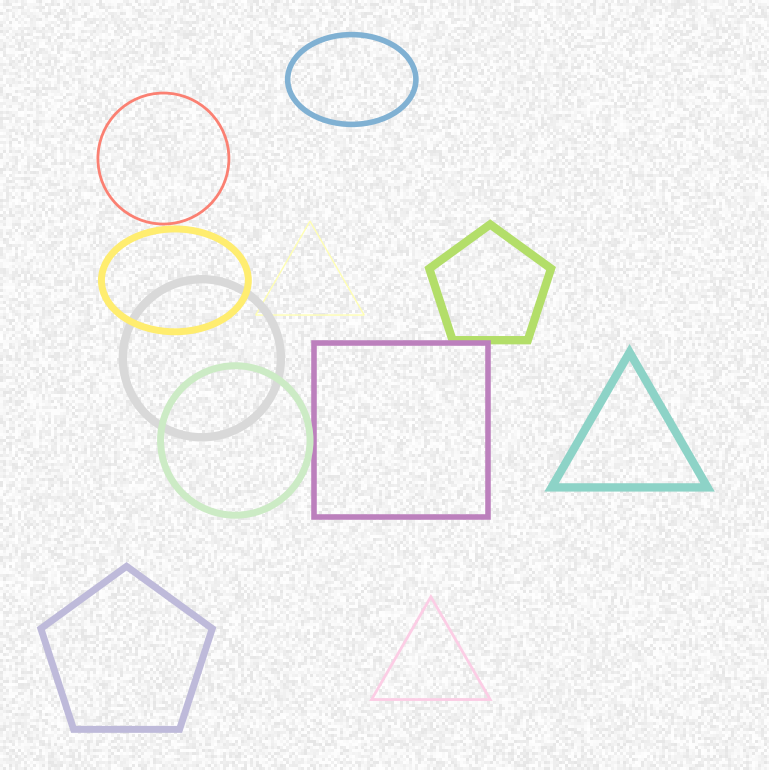[{"shape": "triangle", "thickness": 3, "radius": 0.58, "center": [0.818, 0.425]}, {"shape": "triangle", "thickness": 0.5, "radius": 0.41, "center": [0.403, 0.631]}, {"shape": "pentagon", "thickness": 2.5, "radius": 0.59, "center": [0.164, 0.147]}, {"shape": "circle", "thickness": 1, "radius": 0.43, "center": [0.212, 0.794]}, {"shape": "oval", "thickness": 2, "radius": 0.42, "center": [0.457, 0.897]}, {"shape": "pentagon", "thickness": 3, "radius": 0.42, "center": [0.637, 0.625]}, {"shape": "triangle", "thickness": 1, "radius": 0.44, "center": [0.56, 0.136]}, {"shape": "circle", "thickness": 3, "radius": 0.51, "center": [0.262, 0.535]}, {"shape": "square", "thickness": 2, "radius": 0.56, "center": [0.521, 0.441]}, {"shape": "circle", "thickness": 2.5, "radius": 0.49, "center": [0.306, 0.428]}, {"shape": "oval", "thickness": 2.5, "radius": 0.48, "center": [0.227, 0.636]}]